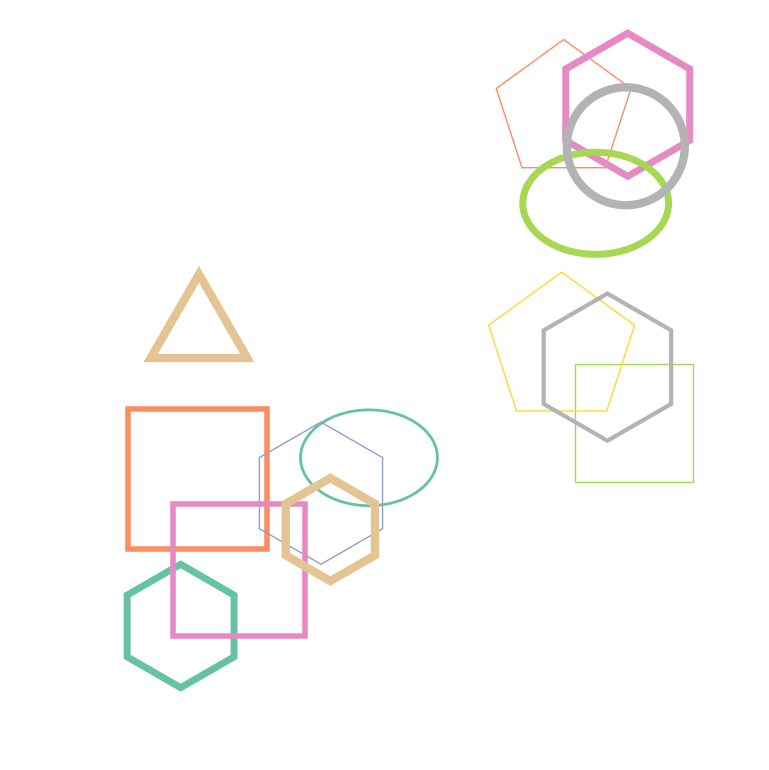[{"shape": "oval", "thickness": 1, "radius": 0.44, "center": [0.479, 0.405]}, {"shape": "hexagon", "thickness": 2.5, "radius": 0.4, "center": [0.235, 0.187]}, {"shape": "square", "thickness": 2, "radius": 0.45, "center": [0.257, 0.378]}, {"shape": "pentagon", "thickness": 0.5, "radius": 0.46, "center": [0.732, 0.857]}, {"shape": "hexagon", "thickness": 0.5, "radius": 0.46, "center": [0.417, 0.359]}, {"shape": "square", "thickness": 2, "radius": 0.43, "center": [0.31, 0.26]}, {"shape": "hexagon", "thickness": 2.5, "radius": 0.46, "center": [0.815, 0.864]}, {"shape": "oval", "thickness": 2.5, "radius": 0.47, "center": [0.774, 0.736]}, {"shape": "square", "thickness": 0.5, "radius": 0.38, "center": [0.824, 0.45]}, {"shape": "pentagon", "thickness": 0.5, "radius": 0.5, "center": [0.729, 0.547]}, {"shape": "hexagon", "thickness": 3, "radius": 0.33, "center": [0.429, 0.312]}, {"shape": "triangle", "thickness": 3, "radius": 0.36, "center": [0.258, 0.571]}, {"shape": "hexagon", "thickness": 1.5, "radius": 0.48, "center": [0.789, 0.523]}, {"shape": "circle", "thickness": 3, "radius": 0.38, "center": [0.813, 0.81]}]